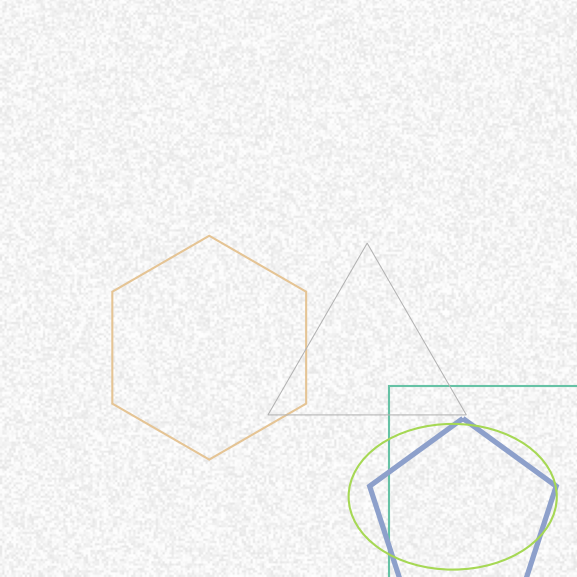[{"shape": "square", "thickness": 1, "radius": 0.89, "center": [0.853, 0.151]}, {"shape": "pentagon", "thickness": 2.5, "radius": 0.85, "center": [0.802, 0.105]}, {"shape": "oval", "thickness": 1, "radius": 0.9, "center": [0.784, 0.139]}, {"shape": "hexagon", "thickness": 1, "radius": 0.97, "center": [0.362, 0.397]}, {"shape": "triangle", "thickness": 0.5, "radius": 0.99, "center": [0.636, 0.38]}]